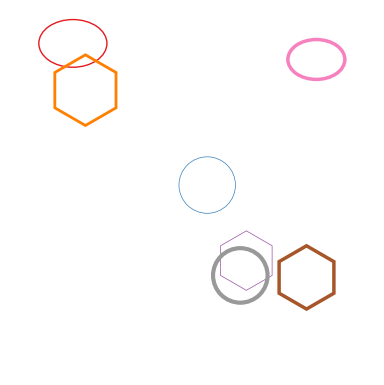[{"shape": "oval", "thickness": 1, "radius": 0.44, "center": [0.189, 0.887]}, {"shape": "circle", "thickness": 0.5, "radius": 0.37, "center": [0.538, 0.519]}, {"shape": "hexagon", "thickness": 0.5, "radius": 0.39, "center": [0.64, 0.323]}, {"shape": "hexagon", "thickness": 2, "radius": 0.46, "center": [0.222, 0.766]}, {"shape": "hexagon", "thickness": 2.5, "radius": 0.41, "center": [0.796, 0.279]}, {"shape": "oval", "thickness": 2.5, "radius": 0.37, "center": [0.822, 0.846]}, {"shape": "circle", "thickness": 3, "radius": 0.35, "center": [0.624, 0.285]}]